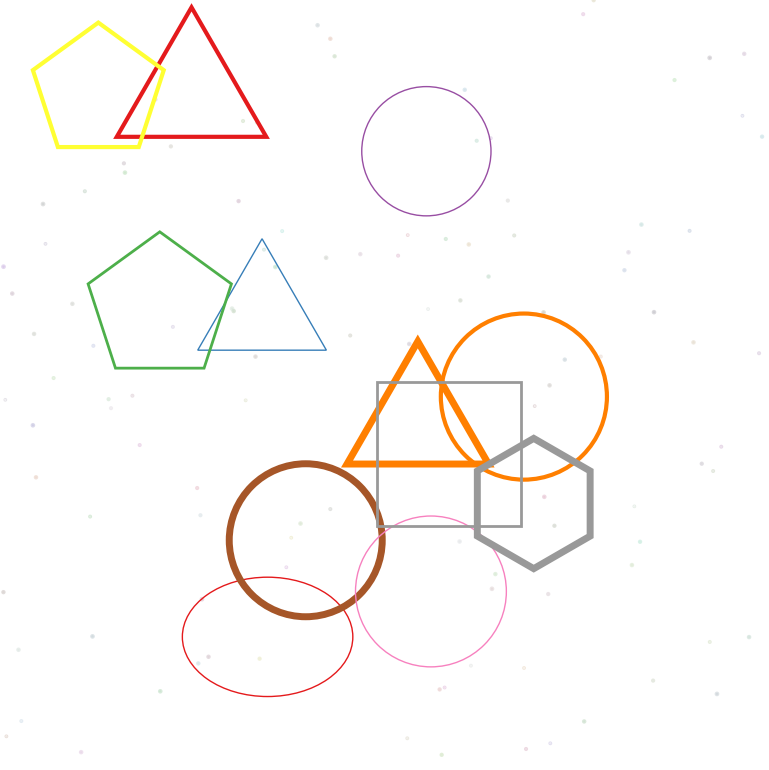[{"shape": "triangle", "thickness": 1.5, "radius": 0.56, "center": [0.249, 0.878]}, {"shape": "oval", "thickness": 0.5, "radius": 0.55, "center": [0.348, 0.173]}, {"shape": "triangle", "thickness": 0.5, "radius": 0.48, "center": [0.34, 0.593]}, {"shape": "pentagon", "thickness": 1, "radius": 0.49, "center": [0.207, 0.601]}, {"shape": "circle", "thickness": 0.5, "radius": 0.42, "center": [0.554, 0.804]}, {"shape": "circle", "thickness": 1.5, "radius": 0.54, "center": [0.68, 0.485]}, {"shape": "triangle", "thickness": 2.5, "radius": 0.53, "center": [0.543, 0.45]}, {"shape": "pentagon", "thickness": 1.5, "radius": 0.45, "center": [0.128, 0.881]}, {"shape": "circle", "thickness": 2.5, "radius": 0.5, "center": [0.397, 0.298]}, {"shape": "circle", "thickness": 0.5, "radius": 0.49, "center": [0.56, 0.232]}, {"shape": "hexagon", "thickness": 2.5, "radius": 0.42, "center": [0.693, 0.346]}, {"shape": "square", "thickness": 1, "radius": 0.47, "center": [0.583, 0.41]}]